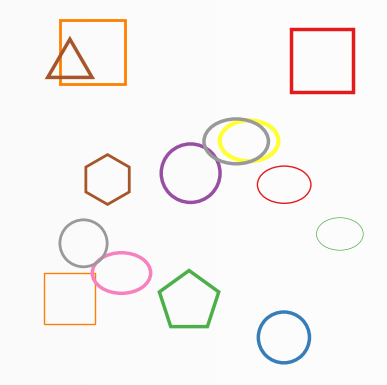[{"shape": "square", "thickness": 2.5, "radius": 0.4, "center": [0.831, 0.843]}, {"shape": "oval", "thickness": 1, "radius": 0.35, "center": [0.733, 0.52]}, {"shape": "circle", "thickness": 2.5, "radius": 0.33, "center": [0.733, 0.124]}, {"shape": "oval", "thickness": 0.5, "radius": 0.3, "center": [0.877, 0.392]}, {"shape": "pentagon", "thickness": 2.5, "radius": 0.4, "center": [0.488, 0.217]}, {"shape": "circle", "thickness": 2.5, "radius": 0.38, "center": [0.492, 0.55]}, {"shape": "square", "thickness": 1, "radius": 0.33, "center": [0.179, 0.225]}, {"shape": "square", "thickness": 2, "radius": 0.42, "center": [0.239, 0.864]}, {"shape": "oval", "thickness": 3, "radius": 0.38, "center": [0.643, 0.634]}, {"shape": "hexagon", "thickness": 2, "radius": 0.32, "center": [0.278, 0.534]}, {"shape": "triangle", "thickness": 2.5, "radius": 0.33, "center": [0.18, 0.832]}, {"shape": "oval", "thickness": 2.5, "radius": 0.38, "center": [0.313, 0.291]}, {"shape": "circle", "thickness": 2, "radius": 0.31, "center": [0.216, 0.368]}, {"shape": "oval", "thickness": 2.5, "radius": 0.42, "center": [0.61, 0.633]}]